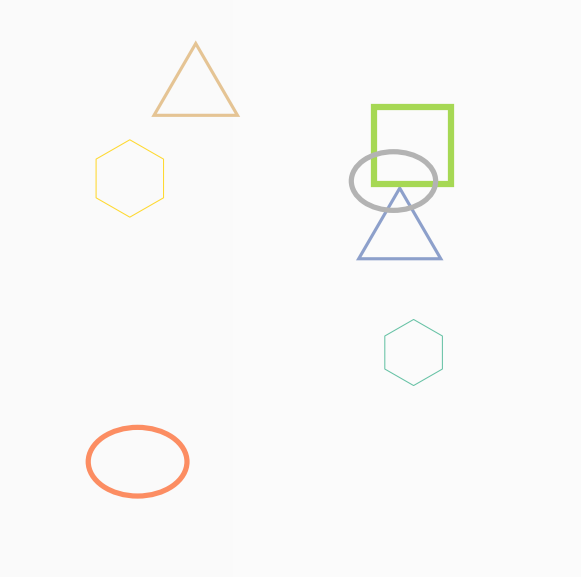[{"shape": "hexagon", "thickness": 0.5, "radius": 0.29, "center": [0.712, 0.389]}, {"shape": "oval", "thickness": 2.5, "radius": 0.42, "center": [0.237, 0.2]}, {"shape": "triangle", "thickness": 1.5, "radius": 0.41, "center": [0.688, 0.592]}, {"shape": "square", "thickness": 3, "radius": 0.33, "center": [0.71, 0.747]}, {"shape": "hexagon", "thickness": 0.5, "radius": 0.34, "center": [0.223, 0.69]}, {"shape": "triangle", "thickness": 1.5, "radius": 0.41, "center": [0.337, 0.841]}, {"shape": "oval", "thickness": 2.5, "radius": 0.36, "center": [0.677, 0.686]}]